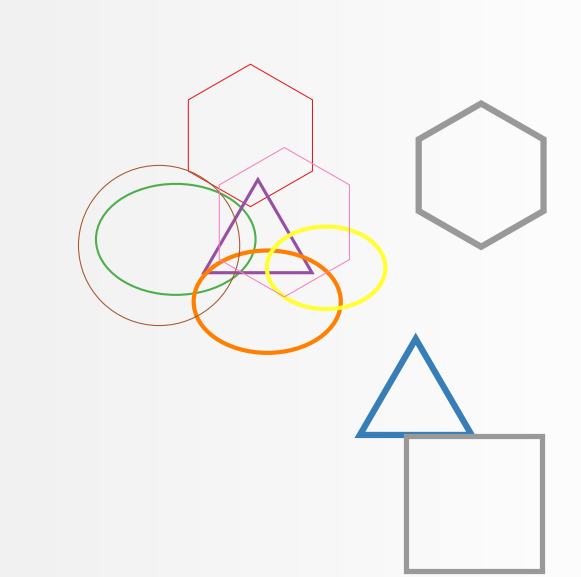[{"shape": "hexagon", "thickness": 0.5, "radius": 0.62, "center": [0.431, 0.765]}, {"shape": "triangle", "thickness": 3, "radius": 0.56, "center": [0.715, 0.301]}, {"shape": "oval", "thickness": 1, "radius": 0.69, "center": [0.302, 0.585]}, {"shape": "triangle", "thickness": 1.5, "radius": 0.54, "center": [0.444, 0.581]}, {"shape": "oval", "thickness": 2, "radius": 0.63, "center": [0.46, 0.477]}, {"shape": "oval", "thickness": 2, "radius": 0.51, "center": [0.561, 0.535]}, {"shape": "circle", "thickness": 0.5, "radius": 0.69, "center": [0.274, 0.574]}, {"shape": "hexagon", "thickness": 0.5, "radius": 0.65, "center": [0.489, 0.614]}, {"shape": "hexagon", "thickness": 3, "radius": 0.62, "center": [0.828, 0.696]}, {"shape": "square", "thickness": 2.5, "radius": 0.58, "center": [0.815, 0.127]}]